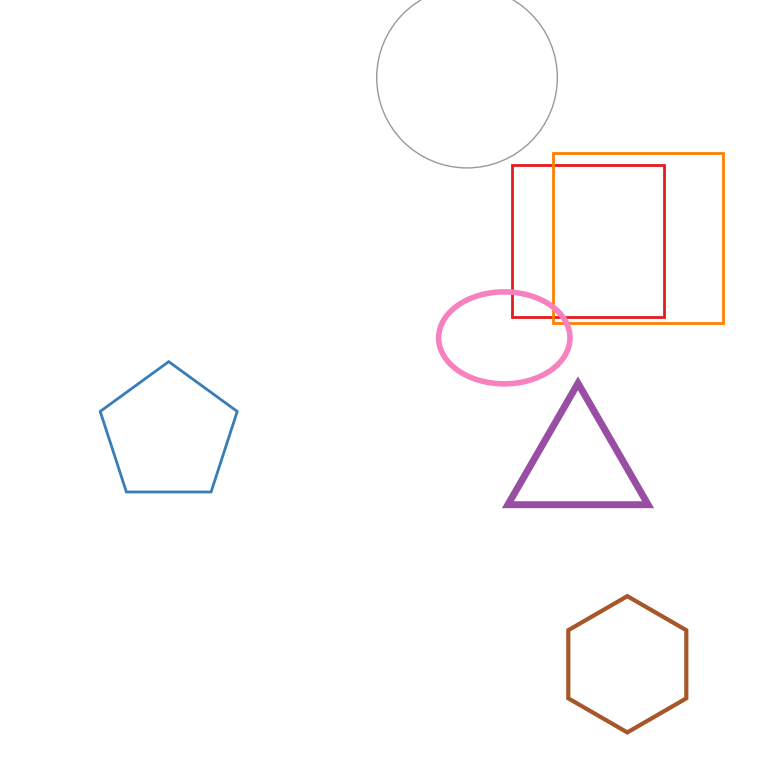[{"shape": "square", "thickness": 1, "radius": 0.49, "center": [0.763, 0.687]}, {"shape": "pentagon", "thickness": 1, "radius": 0.47, "center": [0.219, 0.437]}, {"shape": "triangle", "thickness": 2.5, "radius": 0.53, "center": [0.751, 0.397]}, {"shape": "square", "thickness": 1, "radius": 0.55, "center": [0.828, 0.691]}, {"shape": "hexagon", "thickness": 1.5, "radius": 0.44, "center": [0.815, 0.137]}, {"shape": "oval", "thickness": 2, "radius": 0.43, "center": [0.655, 0.561]}, {"shape": "circle", "thickness": 0.5, "radius": 0.59, "center": [0.607, 0.899]}]